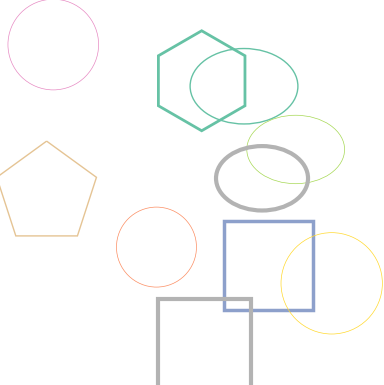[{"shape": "hexagon", "thickness": 2, "radius": 0.65, "center": [0.524, 0.79]}, {"shape": "oval", "thickness": 1, "radius": 0.7, "center": [0.634, 0.776]}, {"shape": "circle", "thickness": 0.5, "radius": 0.52, "center": [0.406, 0.358]}, {"shape": "square", "thickness": 2.5, "radius": 0.58, "center": [0.698, 0.31]}, {"shape": "circle", "thickness": 0.5, "radius": 0.59, "center": [0.138, 0.884]}, {"shape": "oval", "thickness": 0.5, "radius": 0.63, "center": [0.768, 0.612]}, {"shape": "circle", "thickness": 0.5, "radius": 0.66, "center": [0.862, 0.264]}, {"shape": "pentagon", "thickness": 1, "radius": 0.68, "center": [0.121, 0.497]}, {"shape": "oval", "thickness": 3, "radius": 0.6, "center": [0.681, 0.537]}, {"shape": "square", "thickness": 3, "radius": 0.61, "center": [0.532, 0.101]}]